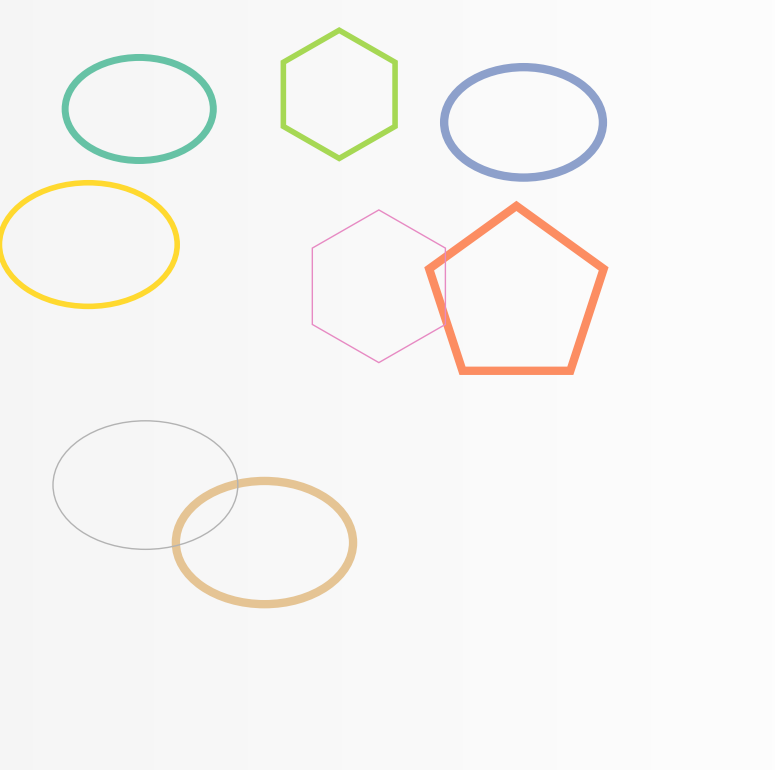[{"shape": "oval", "thickness": 2.5, "radius": 0.48, "center": [0.18, 0.858]}, {"shape": "pentagon", "thickness": 3, "radius": 0.59, "center": [0.666, 0.614]}, {"shape": "oval", "thickness": 3, "radius": 0.51, "center": [0.676, 0.841]}, {"shape": "hexagon", "thickness": 0.5, "radius": 0.5, "center": [0.489, 0.628]}, {"shape": "hexagon", "thickness": 2, "radius": 0.42, "center": [0.438, 0.877]}, {"shape": "oval", "thickness": 2, "radius": 0.57, "center": [0.114, 0.682]}, {"shape": "oval", "thickness": 3, "radius": 0.57, "center": [0.341, 0.295]}, {"shape": "oval", "thickness": 0.5, "radius": 0.6, "center": [0.188, 0.37]}]